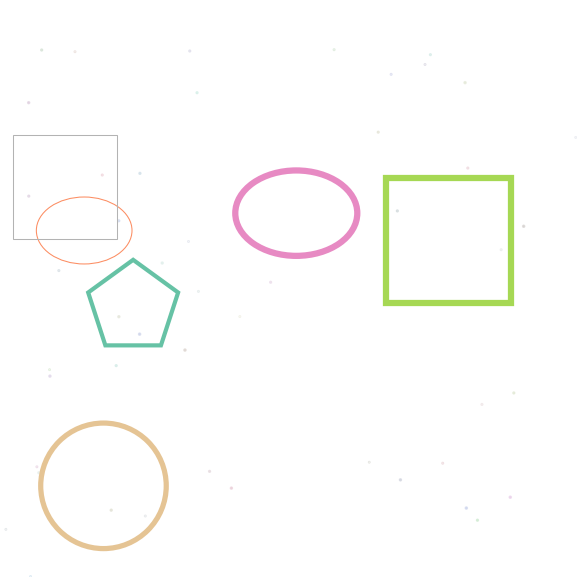[{"shape": "pentagon", "thickness": 2, "radius": 0.41, "center": [0.231, 0.467]}, {"shape": "oval", "thickness": 0.5, "radius": 0.41, "center": [0.146, 0.6]}, {"shape": "oval", "thickness": 3, "radius": 0.53, "center": [0.513, 0.63]}, {"shape": "square", "thickness": 3, "radius": 0.54, "center": [0.777, 0.583]}, {"shape": "circle", "thickness": 2.5, "radius": 0.54, "center": [0.179, 0.158]}, {"shape": "square", "thickness": 0.5, "radius": 0.45, "center": [0.112, 0.676]}]